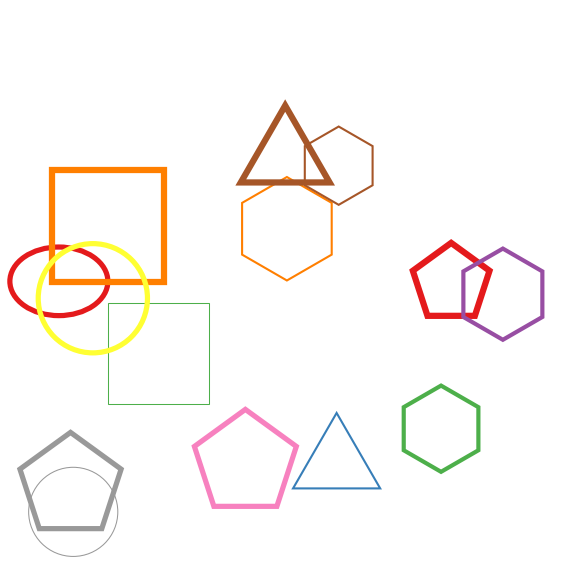[{"shape": "oval", "thickness": 2.5, "radius": 0.42, "center": [0.102, 0.512]}, {"shape": "pentagon", "thickness": 3, "radius": 0.35, "center": [0.781, 0.509]}, {"shape": "triangle", "thickness": 1, "radius": 0.44, "center": [0.583, 0.197]}, {"shape": "hexagon", "thickness": 2, "radius": 0.37, "center": [0.764, 0.257]}, {"shape": "square", "thickness": 0.5, "radius": 0.43, "center": [0.274, 0.387]}, {"shape": "hexagon", "thickness": 2, "radius": 0.39, "center": [0.871, 0.49]}, {"shape": "square", "thickness": 3, "radius": 0.48, "center": [0.187, 0.608]}, {"shape": "hexagon", "thickness": 1, "radius": 0.45, "center": [0.497, 0.603]}, {"shape": "circle", "thickness": 2.5, "radius": 0.47, "center": [0.161, 0.483]}, {"shape": "hexagon", "thickness": 1, "radius": 0.34, "center": [0.586, 0.712]}, {"shape": "triangle", "thickness": 3, "radius": 0.44, "center": [0.494, 0.728]}, {"shape": "pentagon", "thickness": 2.5, "radius": 0.46, "center": [0.425, 0.197]}, {"shape": "circle", "thickness": 0.5, "radius": 0.39, "center": [0.127, 0.113]}, {"shape": "pentagon", "thickness": 2.5, "radius": 0.46, "center": [0.122, 0.158]}]